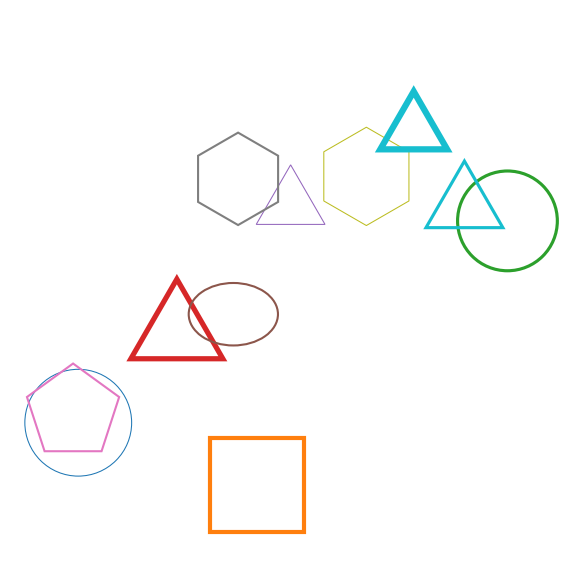[{"shape": "circle", "thickness": 0.5, "radius": 0.46, "center": [0.135, 0.267]}, {"shape": "square", "thickness": 2, "radius": 0.41, "center": [0.446, 0.159]}, {"shape": "circle", "thickness": 1.5, "radius": 0.43, "center": [0.879, 0.617]}, {"shape": "triangle", "thickness": 2.5, "radius": 0.46, "center": [0.306, 0.424]}, {"shape": "triangle", "thickness": 0.5, "radius": 0.34, "center": [0.503, 0.645]}, {"shape": "oval", "thickness": 1, "radius": 0.39, "center": [0.404, 0.455]}, {"shape": "pentagon", "thickness": 1, "radius": 0.42, "center": [0.127, 0.286]}, {"shape": "hexagon", "thickness": 1, "radius": 0.4, "center": [0.412, 0.689]}, {"shape": "hexagon", "thickness": 0.5, "radius": 0.43, "center": [0.634, 0.694]}, {"shape": "triangle", "thickness": 3, "radius": 0.33, "center": [0.716, 0.774]}, {"shape": "triangle", "thickness": 1.5, "radius": 0.38, "center": [0.804, 0.643]}]